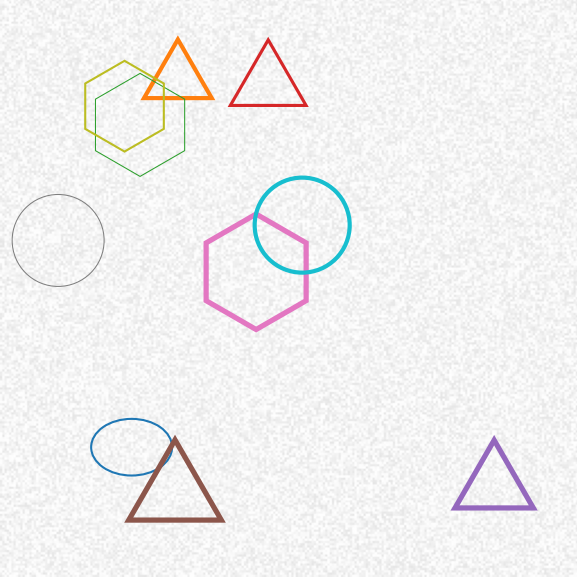[{"shape": "oval", "thickness": 1, "radius": 0.35, "center": [0.228, 0.225]}, {"shape": "triangle", "thickness": 2, "radius": 0.34, "center": [0.308, 0.863]}, {"shape": "hexagon", "thickness": 0.5, "radius": 0.45, "center": [0.243, 0.783]}, {"shape": "triangle", "thickness": 1.5, "radius": 0.38, "center": [0.464, 0.854]}, {"shape": "triangle", "thickness": 2.5, "radius": 0.39, "center": [0.856, 0.159]}, {"shape": "triangle", "thickness": 2.5, "radius": 0.46, "center": [0.303, 0.145]}, {"shape": "hexagon", "thickness": 2.5, "radius": 0.5, "center": [0.444, 0.529]}, {"shape": "circle", "thickness": 0.5, "radius": 0.4, "center": [0.101, 0.583]}, {"shape": "hexagon", "thickness": 1, "radius": 0.39, "center": [0.216, 0.815]}, {"shape": "circle", "thickness": 2, "radius": 0.41, "center": [0.523, 0.609]}]